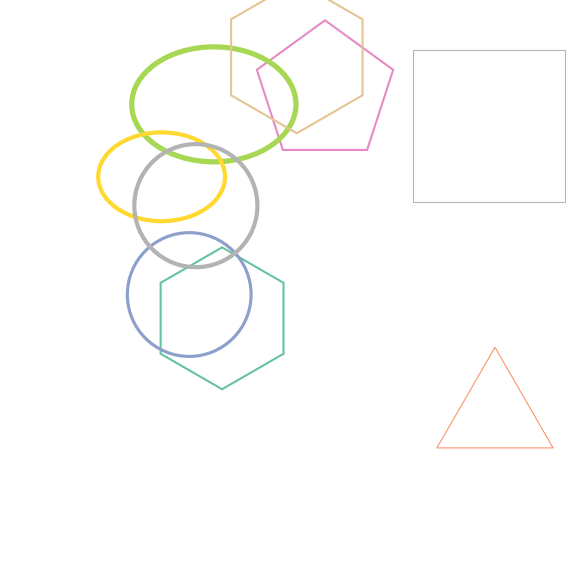[{"shape": "hexagon", "thickness": 1, "radius": 0.61, "center": [0.385, 0.448]}, {"shape": "triangle", "thickness": 0.5, "radius": 0.58, "center": [0.857, 0.282]}, {"shape": "circle", "thickness": 1.5, "radius": 0.54, "center": [0.328, 0.489]}, {"shape": "pentagon", "thickness": 1, "radius": 0.62, "center": [0.563, 0.84]}, {"shape": "oval", "thickness": 2.5, "radius": 0.71, "center": [0.37, 0.818]}, {"shape": "oval", "thickness": 2, "radius": 0.55, "center": [0.28, 0.693]}, {"shape": "hexagon", "thickness": 1, "radius": 0.66, "center": [0.514, 0.9]}, {"shape": "square", "thickness": 0.5, "radius": 0.66, "center": [0.846, 0.781]}, {"shape": "circle", "thickness": 2, "radius": 0.53, "center": [0.339, 0.643]}]